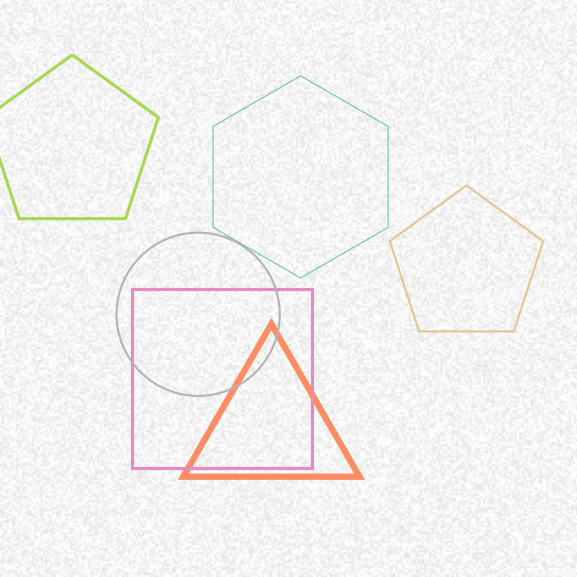[{"shape": "hexagon", "thickness": 0.5, "radius": 0.87, "center": [0.521, 0.693]}, {"shape": "triangle", "thickness": 3, "radius": 0.88, "center": [0.47, 0.262]}, {"shape": "square", "thickness": 1.5, "radius": 0.78, "center": [0.385, 0.343]}, {"shape": "pentagon", "thickness": 1.5, "radius": 0.78, "center": [0.125, 0.747]}, {"shape": "pentagon", "thickness": 1, "radius": 0.7, "center": [0.808, 0.538]}, {"shape": "circle", "thickness": 1, "radius": 0.71, "center": [0.343, 0.455]}]